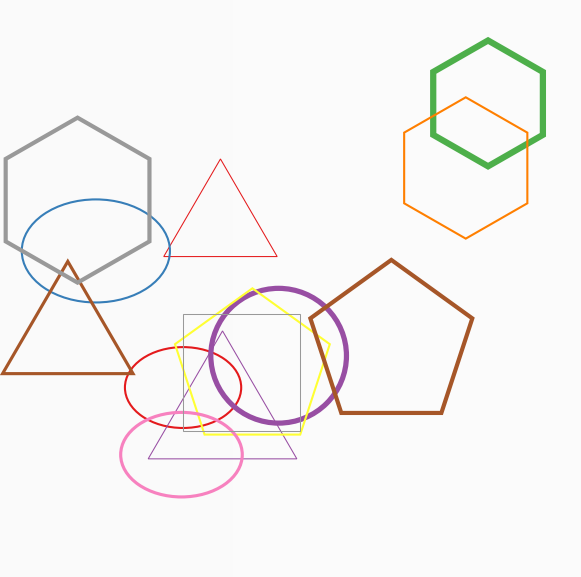[{"shape": "oval", "thickness": 1, "radius": 0.5, "center": [0.315, 0.328]}, {"shape": "triangle", "thickness": 0.5, "radius": 0.56, "center": [0.379, 0.611]}, {"shape": "oval", "thickness": 1, "radius": 0.64, "center": [0.165, 0.565]}, {"shape": "hexagon", "thickness": 3, "radius": 0.54, "center": [0.84, 0.82]}, {"shape": "triangle", "thickness": 0.5, "radius": 0.74, "center": [0.383, 0.278]}, {"shape": "circle", "thickness": 2.5, "radius": 0.58, "center": [0.479, 0.383]}, {"shape": "hexagon", "thickness": 1, "radius": 0.61, "center": [0.801, 0.708]}, {"shape": "pentagon", "thickness": 1, "radius": 0.7, "center": [0.434, 0.36]}, {"shape": "triangle", "thickness": 1.5, "radius": 0.65, "center": [0.117, 0.417]}, {"shape": "pentagon", "thickness": 2, "radius": 0.73, "center": [0.673, 0.403]}, {"shape": "oval", "thickness": 1.5, "radius": 0.52, "center": [0.312, 0.212]}, {"shape": "square", "thickness": 0.5, "radius": 0.5, "center": [0.415, 0.354]}, {"shape": "hexagon", "thickness": 2, "radius": 0.71, "center": [0.133, 0.653]}]